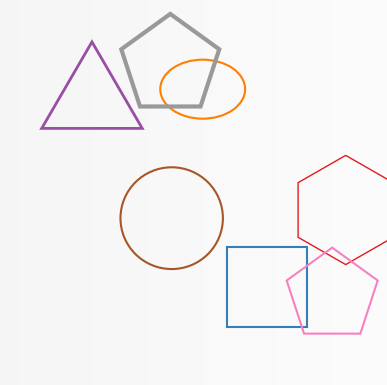[{"shape": "hexagon", "thickness": 1, "radius": 0.71, "center": [0.892, 0.455]}, {"shape": "square", "thickness": 1.5, "radius": 0.52, "center": [0.689, 0.253]}, {"shape": "triangle", "thickness": 2, "radius": 0.75, "center": [0.237, 0.741]}, {"shape": "oval", "thickness": 1.5, "radius": 0.55, "center": [0.523, 0.768]}, {"shape": "circle", "thickness": 1.5, "radius": 0.66, "center": [0.443, 0.433]}, {"shape": "pentagon", "thickness": 1.5, "radius": 0.62, "center": [0.857, 0.233]}, {"shape": "pentagon", "thickness": 3, "radius": 0.66, "center": [0.439, 0.831]}]